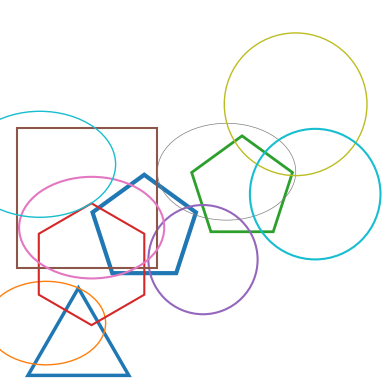[{"shape": "pentagon", "thickness": 3, "radius": 0.71, "center": [0.375, 0.405]}, {"shape": "triangle", "thickness": 2.5, "radius": 0.76, "center": [0.204, 0.101]}, {"shape": "oval", "thickness": 1, "radius": 0.77, "center": [0.12, 0.161]}, {"shape": "pentagon", "thickness": 2, "radius": 0.69, "center": [0.629, 0.509]}, {"shape": "hexagon", "thickness": 1.5, "radius": 0.79, "center": [0.238, 0.314]}, {"shape": "circle", "thickness": 1.5, "radius": 0.71, "center": [0.527, 0.326]}, {"shape": "square", "thickness": 1.5, "radius": 0.91, "center": [0.227, 0.485]}, {"shape": "oval", "thickness": 1.5, "radius": 0.94, "center": [0.238, 0.409]}, {"shape": "oval", "thickness": 0.5, "radius": 0.9, "center": [0.588, 0.554]}, {"shape": "circle", "thickness": 1, "radius": 0.93, "center": [0.768, 0.729]}, {"shape": "oval", "thickness": 1, "radius": 0.98, "center": [0.104, 0.573]}, {"shape": "circle", "thickness": 1.5, "radius": 0.85, "center": [0.819, 0.496]}]